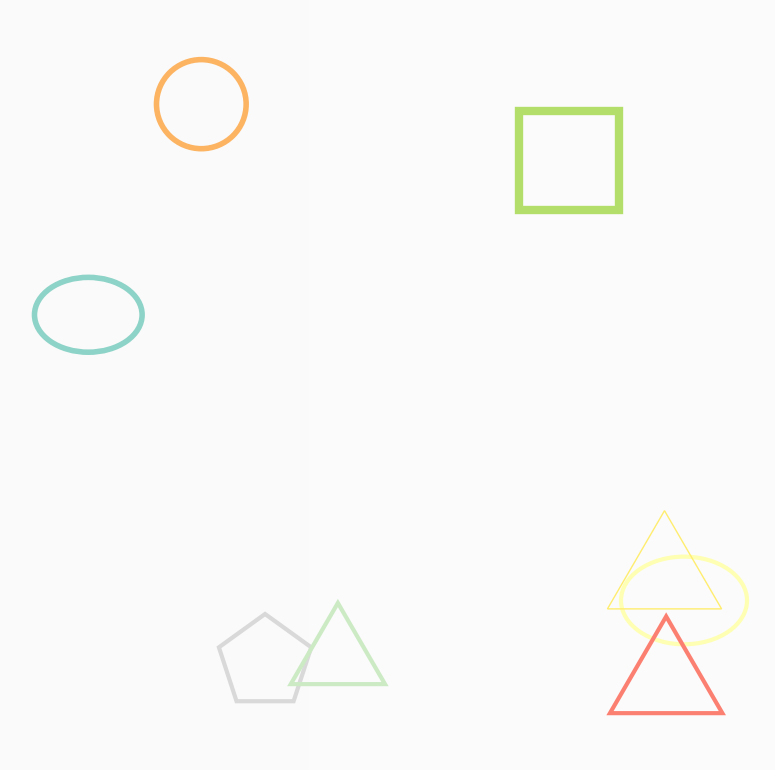[{"shape": "oval", "thickness": 2, "radius": 0.35, "center": [0.114, 0.591]}, {"shape": "oval", "thickness": 1.5, "radius": 0.41, "center": [0.883, 0.22]}, {"shape": "triangle", "thickness": 1.5, "radius": 0.42, "center": [0.86, 0.116]}, {"shape": "circle", "thickness": 2, "radius": 0.29, "center": [0.26, 0.865]}, {"shape": "square", "thickness": 3, "radius": 0.32, "center": [0.734, 0.791]}, {"shape": "pentagon", "thickness": 1.5, "radius": 0.31, "center": [0.342, 0.14]}, {"shape": "triangle", "thickness": 1.5, "radius": 0.35, "center": [0.436, 0.147]}, {"shape": "triangle", "thickness": 0.5, "radius": 0.43, "center": [0.857, 0.252]}]